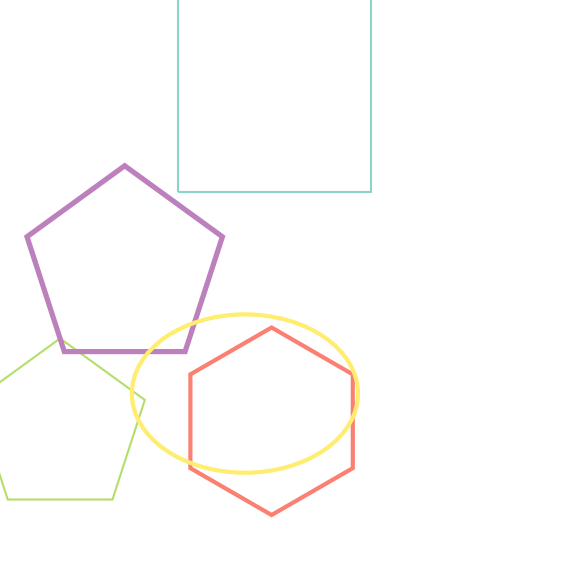[{"shape": "square", "thickness": 1, "radius": 0.84, "center": [0.476, 0.834]}, {"shape": "hexagon", "thickness": 2, "radius": 0.81, "center": [0.47, 0.27]}, {"shape": "pentagon", "thickness": 1, "radius": 0.77, "center": [0.104, 0.259]}, {"shape": "pentagon", "thickness": 2.5, "radius": 0.89, "center": [0.216, 0.534]}, {"shape": "oval", "thickness": 2, "radius": 0.98, "center": [0.424, 0.318]}]